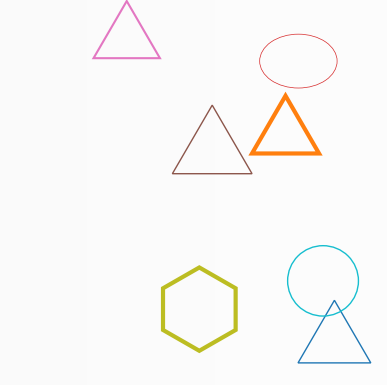[{"shape": "triangle", "thickness": 1, "radius": 0.54, "center": [0.863, 0.112]}, {"shape": "triangle", "thickness": 3, "radius": 0.5, "center": [0.737, 0.651]}, {"shape": "oval", "thickness": 0.5, "radius": 0.5, "center": [0.77, 0.841]}, {"shape": "triangle", "thickness": 1, "radius": 0.59, "center": [0.548, 0.608]}, {"shape": "triangle", "thickness": 1.5, "radius": 0.49, "center": [0.327, 0.898]}, {"shape": "hexagon", "thickness": 3, "radius": 0.54, "center": [0.514, 0.197]}, {"shape": "circle", "thickness": 1, "radius": 0.46, "center": [0.834, 0.27]}]